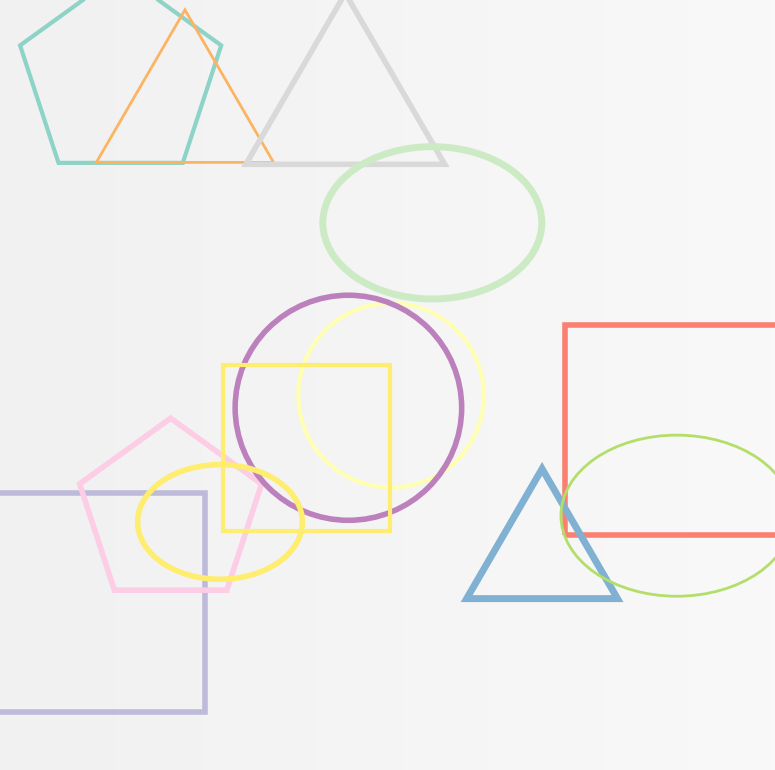[{"shape": "pentagon", "thickness": 1.5, "radius": 0.68, "center": [0.156, 0.899]}, {"shape": "circle", "thickness": 1.5, "radius": 0.6, "center": [0.505, 0.487]}, {"shape": "square", "thickness": 2, "radius": 0.71, "center": [0.123, 0.218]}, {"shape": "square", "thickness": 2, "radius": 0.68, "center": [0.865, 0.441]}, {"shape": "triangle", "thickness": 2.5, "radius": 0.56, "center": [0.699, 0.279]}, {"shape": "triangle", "thickness": 1, "radius": 0.66, "center": [0.239, 0.855]}, {"shape": "oval", "thickness": 1, "radius": 0.75, "center": [0.873, 0.33]}, {"shape": "pentagon", "thickness": 2, "radius": 0.62, "center": [0.22, 0.333]}, {"shape": "triangle", "thickness": 2, "radius": 0.74, "center": [0.446, 0.861]}, {"shape": "circle", "thickness": 2, "radius": 0.73, "center": [0.45, 0.47]}, {"shape": "oval", "thickness": 2.5, "radius": 0.71, "center": [0.558, 0.711]}, {"shape": "oval", "thickness": 2, "radius": 0.53, "center": [0.284, 0.322]}, {"shape": "square", "thickness": 1.5, "radius": 0.54, "center": [0.396, 0.418]}]